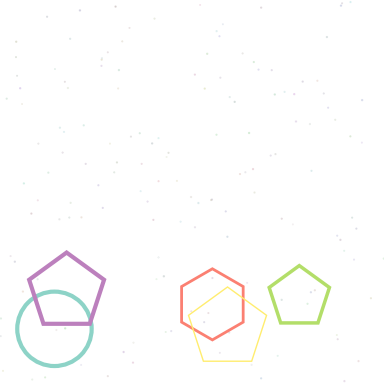[{"shape": "circle", "thickness": 3, "radius": 0.48, "center": [0.141, 0.146]}, {"shape": "hexagon", "thickness": 2, "radius": 0.46, "center": [0.552, 0.21]}, {"shape": "pentagon", "thickness": 2.5, "radius": 0.41, "center": [0.777, 0.228]}, {"shape": "pentagon", "thickness": 3, "radius": 0.51, "center": [0.173, 0.242]}, {"shape": "pentagon", "thickness": 1, "radius": 0.53, "center": [0.591, 0.148]}]